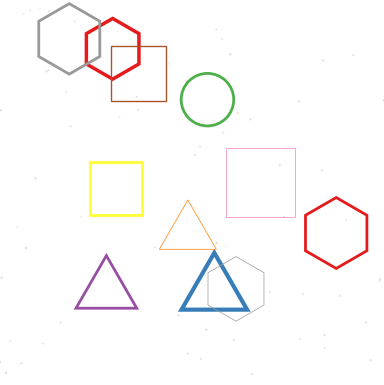[{"shape": "hexagon", "thickness": 2, "radius": 0.46, "center": [0.873, 0.395]}, {"shape": "hexagon", "thickness": 2.5, "radius": 0.39, "center": [0.293, 0.873]}, {"shape": "triangle", "thickness": 3, "radius": 0.49, "center": [0.557, 0.245]}, {"shape": "circle", "thickness": 2, "radius": 0.34, "center": [0.539, 0.741]}, {"shape": "triangle", "thickness": 2, "radius": 0.46, "center": [0.276, 0.245]}, {"shape": "triangle", "thickness": 0.5, "radius": 0.43, "center": [0.488, 0.395]}, {"shape": "square", "thickness": 2, "radius": 0.34, "center": [0.302, 0.511]}, {"shape": "square", "thickness": 1, "radius": 0.36, "center": [0.36, 0.809]}, {"shape": "square", "thickness": 0.5, "radius": 0.45, "center": [0.677, 0.527]}, {"shape": "hexagon", "thickness": 2, "radius": 0.46, "center": [0.18, 0.899]}, {"shape": "hexagon", "thickness": 0.5, "radius": 0.42, "center": [0.613, 0.25]}]